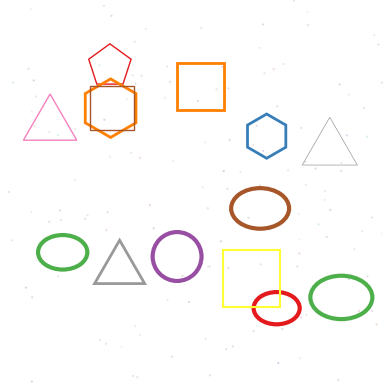[{"shape": "oval", "thickness": 3, "radius": 0.3, "center": [0.719, 0.199]}, {"shape": "pentagon", "thickness": 1, "radius": 0.29, "center": [0.285, 0.828]}, {"shape": "hexagon", "thickness": 2, "radius": 0.29, "center": [0.693, 0.646]}, {"shape": "oval", "thickness": 3, "radius": 0.4, "center": [0.887, 0.227]}, {"shape": "oval", "thickness": 3, "radius": 0.32, "center": [0.163, 0.345]}, {"shape": "circle", "thickness": 3, "radius": 0.32, "center": [0.46, 0.334]}, {"shape": "hexagon", "thickness": 2, "radius": 0.38, "center": [0.287, 0.719]}, {"shape": "square", "thickness": 2, "radius": 0.3, "center": [0.52, 0.774]}, {"shape": "square", "thickness": 1.5, "radius": 0.37, "center": [0.654, 0.276]}, {"shape": "oval", "thickness": 3, "radius": 0.38, "center": [0.676, 0.459]}, {"shape": "square", "thickness": 1, "radius": 0.29, "center": [0.291, 0.72]}, {"shape": "triangle", "thickness": 1, "radius": 0.4, "center": [0.13, 0.676]}, {"shape": "triangle", "thickness": 2, "radius": 0.38, "center": [0.311, 0.301]}, {"shape": "triangle", "thickness": 0.5, "radius": 0.41, "center": [0.857, 0.613]}]